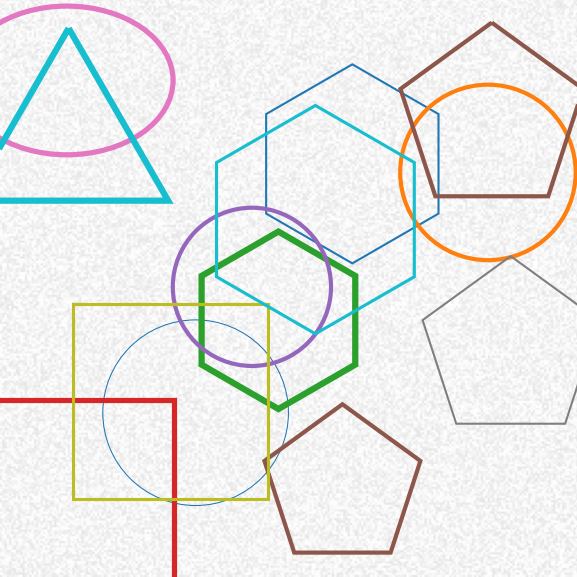[{"shape": "circle", "thickness": 0.5, "radius": 0.8, "center": [0.339, 0.284]}, {"shape": "hexagon", "thickness": 1, "radius": 0.86, "center": [0.61, 0.715]}, {"shape": "circle", "thickness": 2, "radius": 0.76, "center": [0.845, 0.701]}, {"shape": "hexagon", "thickness": 3, "radius": 0.77, "center": [0.482, 0.445]}, {"shape": "square", "thickness": 2.5, "radius": 0.93, "center": [0.114, 0.12]}, {"shape": "circle", "thickness": 2, "radius": 0.69, "center": [0.436, 0.502]}, {"shape": "pentagon", "thickness": 2, "radius": 0.71, "center": [0.593, 0.157]}, {"shape": "pentagon", "thickness": 2, "radius": 0.83, "center": [0.852, 0.794]}, {"shape": "oval", "thickness": 2.5, "radius": 0.92, "center": [0.116, 0.86]}, {"shape": "pentagon", "thickness": 1, "radius": 0.8, "center": [0.884, 0.395]}, {"shape": "square", "thickness": 1.5, "radius": 0.84, "center": [0.295, 0.304]}, {"shape": "triangle", "thickness": 3, "radius": 1.0, "center": [0.119, 0.751]}, {"shape": "hexagon", "thickness": 1.5, "radius": 0.99, "center": [0.546, 0.619]}]